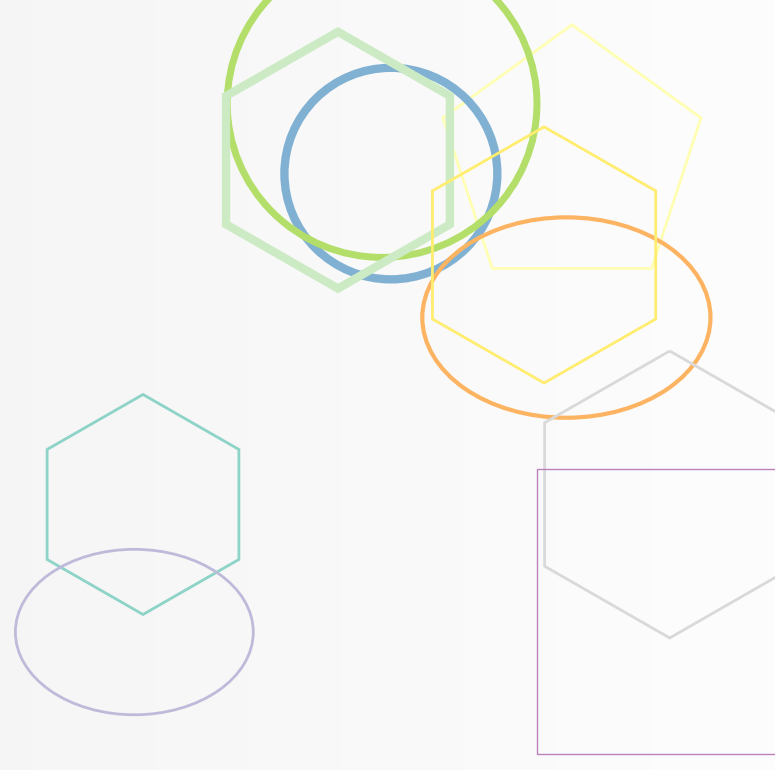[{"shape": "hexagon", "thickness": 1, "radius": 0.71, "center": [0.185, 0.345]}, {"shape": "pentagon", "thickness": 1, "radius": 0.87, "center": [0.738, 0.793]}, {"shape": "oval", "thickness": 1, "radius": 0.77, "center": [0.173, 0.179]}, {"shape": "circle", "thickness": 3, "radius": 0.69, "center": [0.504, 0.775]}, {"shape": "oval", "thickness": 1.5, "radius": 0.93, "center": [0.731, 0.588]}, {"shape": "circle", "thickness": 2.5, "radius": 1.0, "center": [0.493, 0.866]}, {"shape": "hexagon", "thickness": 1, "radius": 0.93, "center": [0.864, 0.358]}, {"shape": "square", "thickness": 0.5, "radius": 0.93, "center": [0.877, 0.206]}, {"shape": "hexagon", "thickness": 3, "radius": 0.83, "center": [0.436, 0.792]}, {"shape": "hexagon", "thickness": 1, "radius": 0.83, "center": [0.702, 0.669]}]